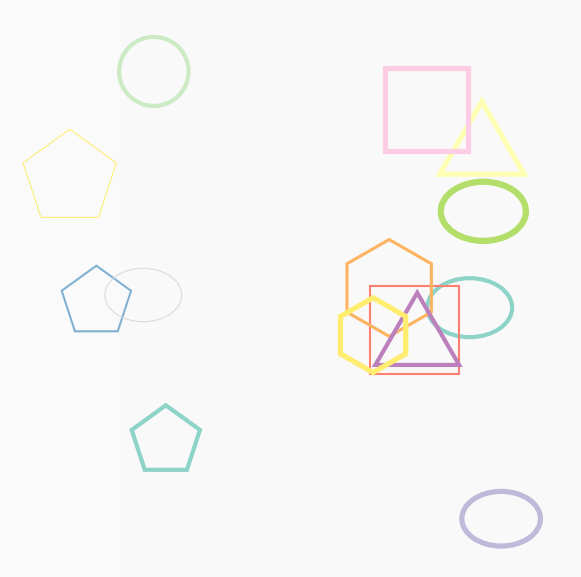[{"shape": "pentagon", "thickness": 2, "radius": 0.31, "center": [0.285, 0.236]}, {"shape": "oval", "thickness": 2, "radius": 0.36, "center": [0.808, 0.466]}, {"shape": "triangle", "thickness": 2.5, "radius": 0.42, "center": [0.829, 0.739]}, {"shape": "oval", "thickness": 2.5, "radius": 0.34, "center": [0.862, 0.101]}, {"shape": "square", "thickness": 1, "radius": 0.38, "center": [0.713, 0.428]}, {"shape": "pentagon", "thickness": 1, "radius": 0.31, "center": [0.166, 0.476]}, {"shape": "hexagon", "thickness": 1.5, "radius": 0.42, "center": [0.67, 0.501]}, {"shape": "oval", "thickness": 3, "radius": 0.37, "center": [0.832, 0.633]}, {"shape": "square", "thickness": 2.5, "radius": 0.36, "center": [0.733, 0.81]}, {"shape": "oval", "thickness": 0.5, "radius": 0.33, "center": [0.246, 0.488]}, {"shape": "triangle", "thickness": 2, "radius": 0.42, "center": [0.718, 0.409]}, {"shape": "circle", "thickness": 2, "radius": 0.3, "center": [0.265, 0.875]}, {"shape": "pentagon", "thickness": 0.5, "radius": 0.42, "center": [0.12, 0.691]}, {"shape": "hexagon", "thickness": 2.5, "radius": 0.32, "center": [0.642, 0.419]}]